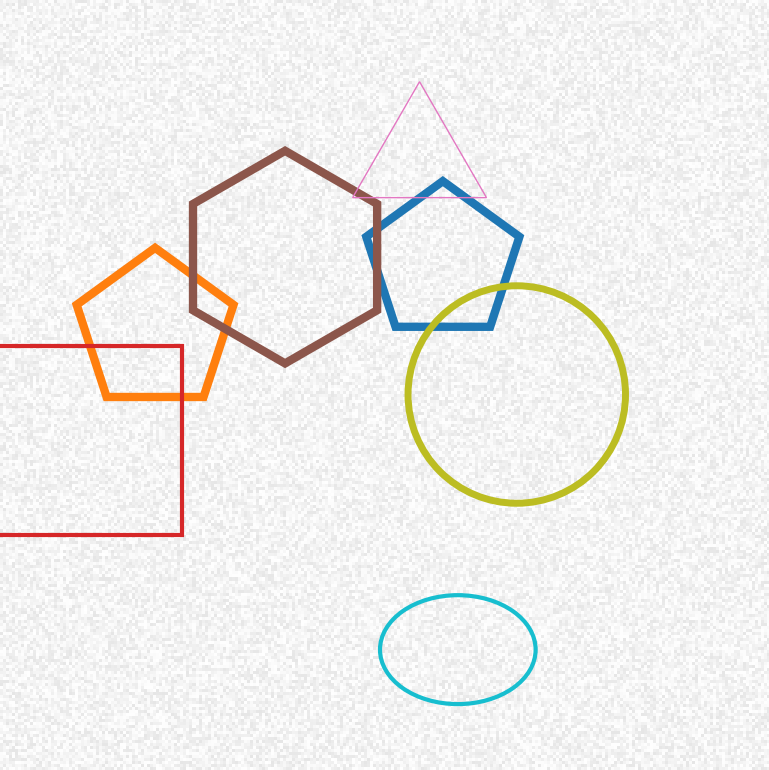[{"shape": "pentagon", "thickness": 3, "radius": 0.52, "center": [0.575, 0.66]}, {"shape": "pentagon", "thickness": 3, "radius": 0.54, "center": [0.201, 0.571]}, {"shape": "square", "thickness": 1.5, "radius": 0.61, "center": [0.114, 0.428]}, {"shape": "hexagon", "thickness": 3, "radius": 0.69, "center": [0.37, 0.666]}, {"shape": "triangle", "thickness": 0.5, "radius": 0.5, "center": [0.545, 0.794]}, {"shape": "circle", "thickness": 2.5, "radius": 0.71, "center": [0.671, 0.488]}, {"shape": "oval", "thickness": 1.5, "radius": 0.51, "center": [0.595, 0.156]}]